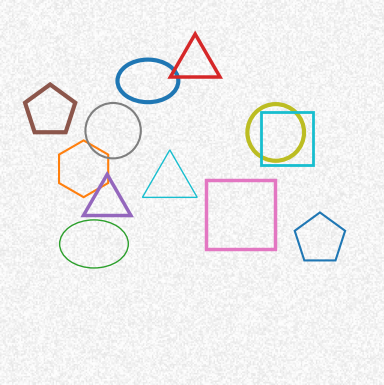[{"shape": "pentagon", "thickness": 1.5, "radius": 0.34, "center": [0.831, 0.379]}, {"shape": "oval", "thickness": 3, "radius": 0.4, "center": [0.384, 0.79]}, {"shape": "hexagon", "thickness": 1.5, "radius": 0.37, "center": [0.217, 0.562]}, {"shape": "oval", "thickness": 1, "radius": 0.45, "center": [0.244, 0.366]}, {"shape": "triangle", "thickness": 2.5, "radius": 0.37, "center": [0.507, 0.837]}, {"shape": "triangle", "thickness": 2.5, "radius": 0.36, "center": [0.278, 0.476]}, {"shape": "pentagon", "thickness": 3, "radius": 0.34, "center": [0.13, 0.712]}, {"shape": "square", "thickness": 2.5, "radius": 0.45, "center": [0.625, 0.442]}, {"shape": "circle", "thickness": 1.5, "radius": 0.36, "center": [0.294, 0.661]}, {"shape": "circle", "thickness": 3, "radius": 0.37, "center": [0.716, 0.656]}, {"shape": "square", "thickness": 2, "radius": 0.34, "center": [0.745, 0.639]}, {"shape": "triangle", "thickness": 1, "radius": 0.41, "center": [0.441, 0.528]}]